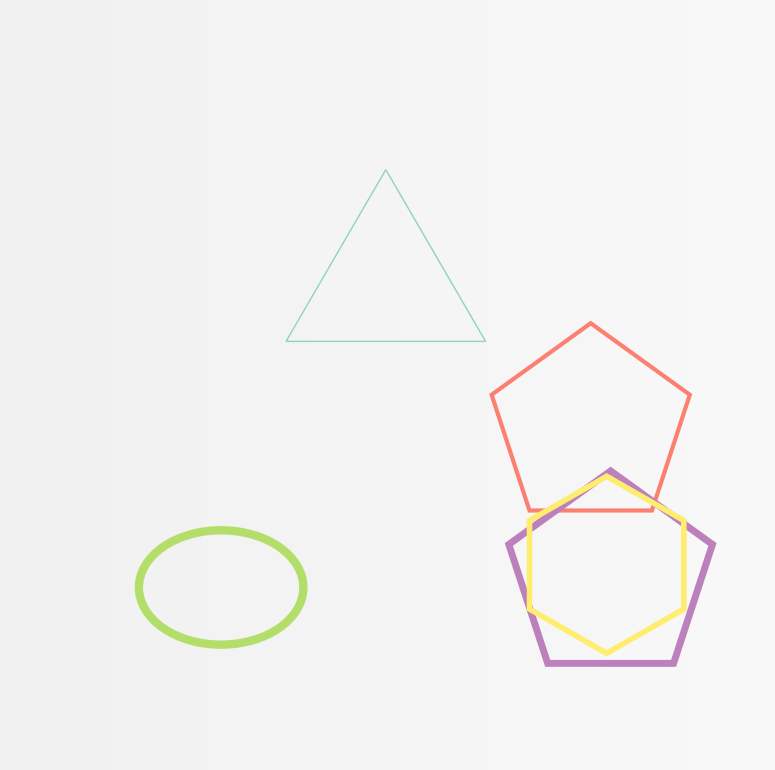[{"shape": "triangle", "thickness": 0.5, "radius": 0.74, "center": [0.498, 0.631]}, {"shape": "pentagon", "thickness": 1.5, "radius": 0.67, "center": [0.762, 0.446]}, {"shape": "oval", "thickness": 3, "radius": 0.53, "center": [0.285, 0.237]}, {"shape": "pentagon", "thickness": 2.5, "radius": 0.69, "center": [0.788, 0.25]}, {"shape": "hexagon", "thickness": 2, "radius": 0.57, "center": [0.783, 0.267]}]